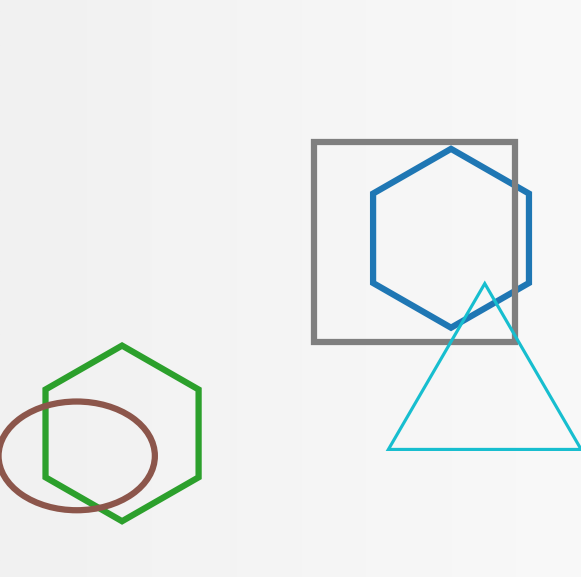[{"shape": "hexagon", "thickness": 3, "radius": 0.77, "center": [0.776, 0.587]}, {"shape": "hexagon", "thickness": 3, "radius": 0.76, "center": [0.21, 0.249]}, {"shape": "oval", "thickness": 3, "radius": 0.67, "center": [0.132, 0.21]}, {"shape": "square", "thickness": 3, "radius": 0.87, "center": [0.713, 0.58]}, {"shape": "triangle", "thickness": 1.5, "radius": 0.96, "center": [0.834, 0.317]}]